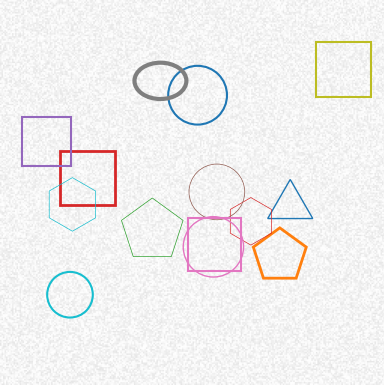[{"shape": "circle", "thickness": 1.5, "radius": 0.38, "center": [0.513, 0.753]}, {"shape": "triangle", "thickness": 1, "radius": 0.34, "center": [0.754, 0.466]}, {"shape": "pentagon", "thickness": 2, "radius": 0.36, "center": [0.727, 0.336]}, {"shape": "pentagon", "thickness": 0.5, "radius": 0.42, "center": [0.396, 0.402]}, {"shape": "hexagon", "thickness": 0.5, "radius": 0.31, "center": [0.652, 0.425]}, {"shape": "square", "thickness": 2, "radius": 0.35, "center": [0.228, 0.538]}, {"shape": "square", "thickness": 1.5, "radius": 0.32, "center": [0.12, 0.633]}, {"shape": "circle", "thickness": 0.5, "radius": 0.36, "center": [0.563, 0.502]}, {"shape": "circle", "thickness": 1, "radius": 0.39, "center": [0.554, 0.359]}, {"shape": "square", "thickness": 1.5, "radius": 0.35, "center": [0.558, 0.366]}, {"shape": "oval", "thickness": 3, "radius": 0.34, "center": [0.417, 0.79]}, {"shape": "square", "thickness": 1.5, "radius": 0.36, "center": [0.892, 0.819]}, {"shape": "hexagon", "thickness": 0.5, "radius": 0.35, "center": [0.188, 0.469]}, {"shape": "circle", "thickness": 1.5, "radius": 0.3, "center": [0.182, 0.235]}]